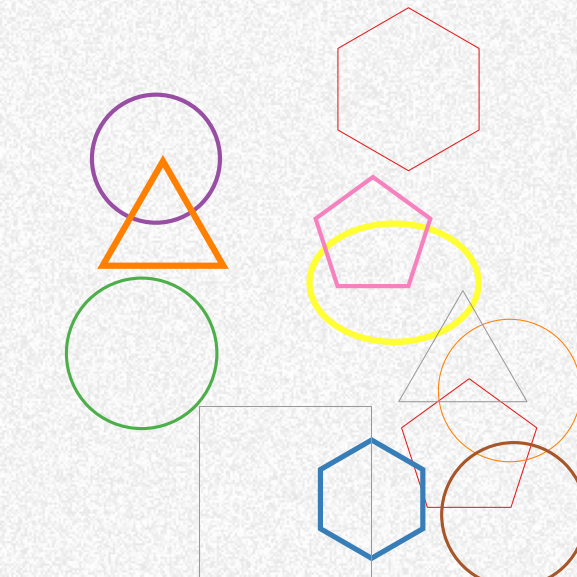[{"shape": "pentagon", "thickness": 0.5, "radius": 0.62, "center": [0.812, 0.22]}, {"shape": "hexagon", "thickness": 0.5, "radius": 0.71, "center": [0.707, 0.845]}, {"shape": "hexagon", "thickness": 2.5, "radius": 0.51, "center": [0.644, 0.135]}, {"shape": "circle", "thickness": 1.5, "radius": 0.65, "center": [0.245, 0.387]}, {"shape": "circle", "thickness": 2, "radius": 0.55, "center": [0.27, 0.724]}, {"shape": "triangle", "thickness": 3, "radius": 0.6, "center": [0.282, 0.599]}, {"shape": "circle", "thickness": 0.5, "radius": 0.62, "center": [0.882, 0.323]}, {"shape": "oval", "thickness": 3, "radius": 0.73, "center": [0.682, 0.509]}, {"shape": "circle", "thickness": 1.5, "radius": 0.62, "center": [0.89, 0.108]}, {"shape": "pentagon", "thickness": 2, "radius": 0.52, "center": [0.646, 0.588]}, {"shape": "square", "thickness": 0.5, "radius": 0.75, "center": [0.493, 0.146]}, {"shape": "triangle", "thickness": 0.5, "radius": 0.64, "center": [0.802, 0.368]}]